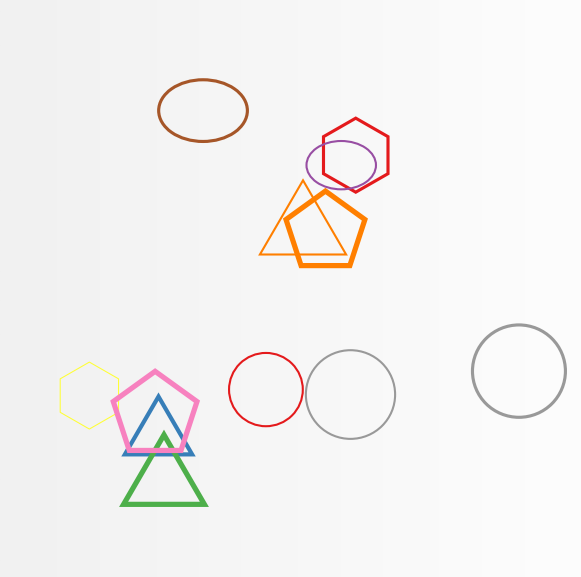[{"shape": "circle", "thickness": 1, "radius": 0.32, "center": [0.458, 0.325]}, {"shape": "hexagon", "thickness": 1.5, "radius": 0.32, "center": [0.612, 0.73]}, {"shape": "triangle", "thickness": 2, "radius": 0.33, "center": [0.273, 0.246]}, {"shape": "triangle", "thickness": 2.5, "radius": 0.4, "center": [0.282, 0.166]}, {"shape": "oval", "thickness": 1, "radius": 0.3, "center": [0.587, 0.713]}, {"shape": "pentagon", "thickness": 2.5, "radius": 0.36, "center": [0.56, 0.597]}, {"shape": "triangle", "thickness": 1, "radius": 0.43, "center": [0.521, 0.601]}, {"shape": "hexagon", "thickness": 0.5, "radius": 0.29, "center": [0.154, 0.314]}, {"shape": "oval", "thickness": 1.5, "radius": 0.38, "center": [0.349, 0.808]}, {"shape": "pentagon", "thickness": 2.5, "radius": 0.38, "center": [0.267, 0.28]}, {"shape": "circle", "thickness": 1.5, "radius": 0.4, "center": [0.893, 0.357]}, {"shape": "circle", "thickness": 1, "radius": 0.38, "center": [0.603, 0.316]}]